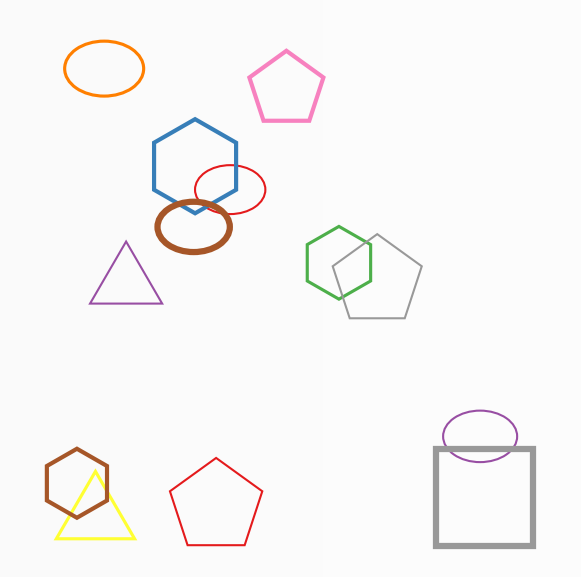[{"shape": "pentagon", "thickness": 1, "radius": 0.42, "center": [0.372, 0.123]}, {"shape": "oval", "thickness": 1, "radius": 0.3, "center": [0.396, 0.671]}, {"shape": "hexagon", "thickness": 2, "radius": 0.41, "center": [0.336, 0.711]}, {"shape": "hexagon", "thickness": 1.5, "radius": 0.31, "center": [0.583, 0.544]}, {"shape": "triangle", "thickness": 1, "radius": 0.36, "center": [0.217, 0.509]}, {"shape": "oval", "thickness": 1, "radius": 0.32, "center": [0.826, 0.244]}, {"shape": "oval", "thickness": 1.5, "radius": 0.34, "center": [0.179, 0.88]}, {"shape": "triangle", "thickness": 1.5, "radius": 0.39, "center": [0.164, 0.105]}, {"shape": "hexagon", "thickness": 2, "radius": 0.3, "center": [0.132, 0.162]}, {"shape": "oval", "thickness": 3, "radius": 0.31, "center": [0.333, 0.606]}, {"shape": "pentagon", "thickness": 2, "radius": 0.33, "center": [0.493, 0.844]}, {"shape": "square", "thickness": 3, "radius": 0.42, "center": [0.833, 0.138]}, {"shape": "pentagon", "thickness": 1, "radius": 0.4, "center": [0.649, 0.513]}]